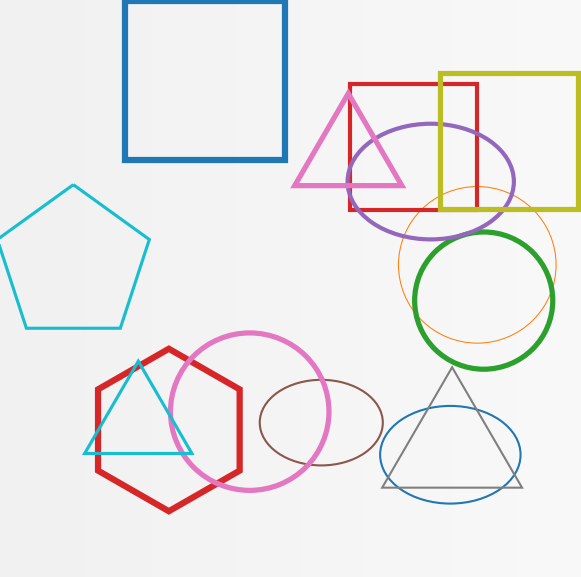[{"shape": "oval", "thickness": 1, "radius": 0.6, "center": [0.775, 0.212]}, {"shape": "square", "thickness": 3, "radius": 0.69, "center": [0.353, 0.86]}, {"shape": "circle", "thickness": 0.5, "radius": 0.68, "center": [0.821, 0.541]}, {"shape": "circle", "thickness": 2.5, "radius": 0.59, "center": [0.832, 0.479]}, {"shape": "square", "thickness": 2, "radius": 0.55, "center": [0.711, 0.745]}, {"shape": "hexagon", "thickness": 3, "radius": 0.7, "center": [0.29, 0.255]}, {"shape": "oval", "thickness": 2, "radius": 0.72, "center": [0.741, 0.685]}, {"shape": "oval", "thickness": 1, "radius": 0.53, "center": [0.553, 0.267]}, {"shape": "triangle", "thickness": 2.5, "radius": 0.53, "center": [0.599, 0.731]}, {"shape": "circle", "thickness": 2.5, "radius": 0.68, "center": [0.43, 0.286]}, {"shape": "triangle", "thickness": 1, "radius": 0.69, "center": [0.778, 0.224]}, {"shape": "square", "thickness": 2.5, "radius": 0.59, "center": [0.876, 0.755]}, {"shape": "triangle", "thickness": 1.5, "radius": 0.53, "center": [0.238, 0.267]}, {"shape": "pentagon", "thickness": 1.5, "radius": 0.69, "center": [0.126, 0.542]}]